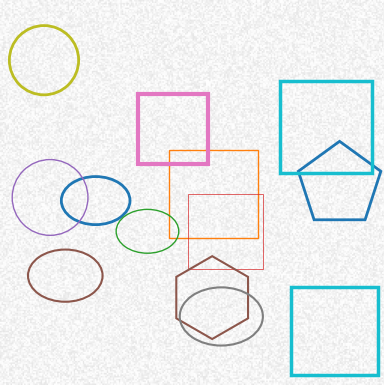[{"shape": "oval", "thickness": 2, "radius": 0.45, "center": [0.248, 0.479]}, {"shape": "pentagon", "thickness": 2, "radius": 0.56, "center": [0.882, 0.52]}, {"shape": "square", "thickness": 1, "radius": 0.57, "center": [0.554, 0.496]}, {"shape": "oval", "thickness": 1, "radius": 0.41, "center": [0.383, 0.399]}, {"shape": "square", "thickness": 0.5, "radius": 0.48, "center": [0.586, 0.398]}, {"shape": "circle", "thickness": 1, "radius": 0.49, "center": [0.13, 0.487]}, {"shape": "oval", "thickness": 1.5, "radius": 0.48, "center": [0.17, 0.284]}, {"shape": "hexagon", "thickness": 1.5, "radius": 0.54, "center": [0.551, 0.227]}, {"shape": "square", "thickness": 3, "radius": 0.45, "center": [0.449, 0.665]}, {"shape": "oval", "thickness": 1.5, "radius": 0.54, "center": [0.575, 0.178]}, {"shape": "circle", "thickness": 2, "radius": 0.45, "center": [0.114, 0.844]}, {"shape": "square", "thickness": 2.5, "radius": 0.6, "center": [0.846, 0.671]}, {"shape": "square", "thickness": 2.5, "radius": 0.57, "center": [0.869, 0.141]}]